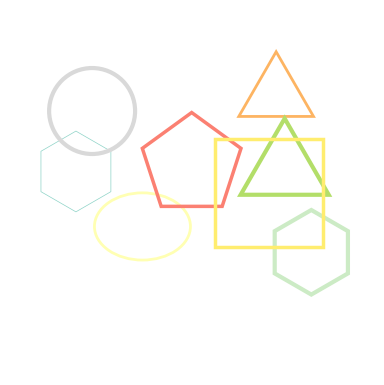[{"shape": "hexagon", "thickness": 0.5, "radius": 0.52, "center": [0.197, 0.555]}, {"shape": "oval", "thickness": 2, "radius": 0.62, "center": [0.37, 0.412]}, {"shape": "pentagon", "thickness": 2.5, "radius": 0.67, "center": [0.498, 0.573]}, {"shape": "triangle", "thickness": 2, "radius": 0.56, "center": [0.717, 0.754]}, {"shape": "triangle", "thickness": 3, "radius": 0.66, "center": [0.739, 0.56]}, {"shape": "circle", "thickness": 3, "radius": 0.56, "center": [0.239, 0.712]}, {"shape": "hexagon", "thickness": 3, "radius": 0.55, "center": [0.809, 0.345]}, {"shape": "square", "thickness": 2.5, "radius": 0.7, "center": [0.698, 0.498]}]